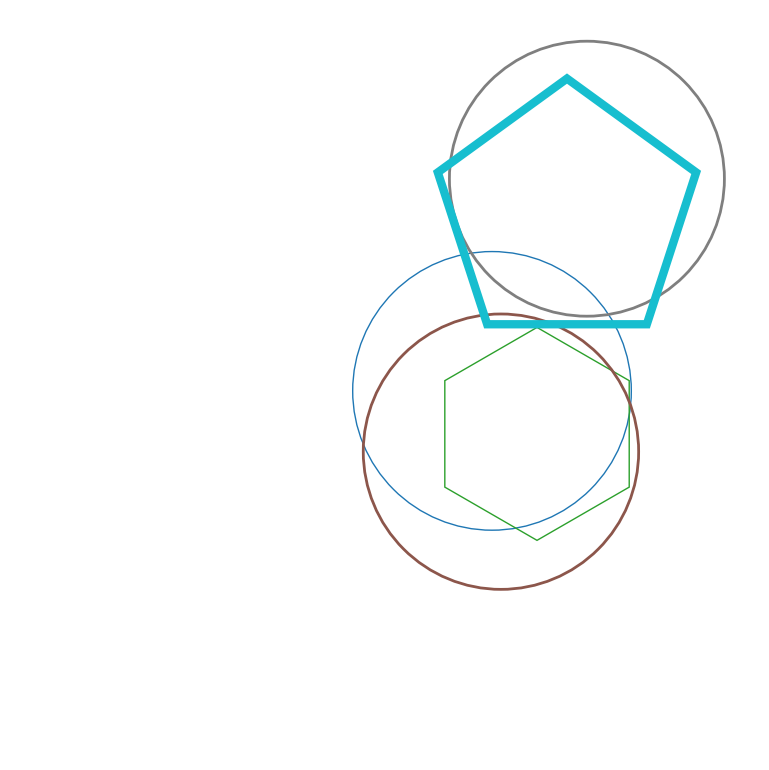[{"shape": "circle", "thickness": 0.5, "radius": 0.9, "center": [0.639, 0.492]}, {"shape": "hexagon", "thickness": 0.5, "radius": 0.69, "center": [0.697, 0.437]}, {"shape": "circle", "thickness": 1, "radius": 0.89, "center": [0.651, 0.413]}, {"shape": "circle", "thickness": 1, "radius": 0.89, "center": [0.762, 0.768]}, {"shape": "pentagon", "thickness": 3, "radius": 0.88, "center": [0.736, 0.722]}]